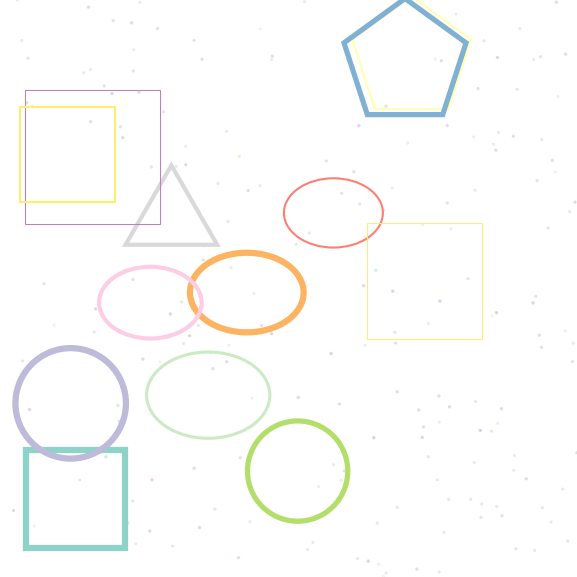[{"shape": "square", "thickness": 3, "radius": 0.43, "center": [0.131, 0.135]}, {"shape": "pentagon", "thickness": 1, "radius": 0.54, "center": [0.713, 0.898]}, {"shape": "circle", "thickness": 3, "radius": 0.48, "center": [0.122, 0.301]}, {"shape": "oval", "thickness": 1, "radius": 0.43, "center": [0.577, 0.63]}, {"shape": "pentagon", "thickness": 2.5, "radius": 0.56, "center": [0.701, 0.891]}, {"shape": "oval", "thickness": 3, "radius": 0.49, "center": [0.427, 0.493]}, {"shape": "circle", "thickness": 2.5, "radius": 0.43, "center": [0.515, 0.183]}, {"shape": "oval", "thickness": 2, "radius": 0.44, "center": [0.26, 0.475]}, {"shape": "triangle", "thickness": 2, "radius": 0.46, "center": [0.297, 0.621]}, {"shape": "square", "thickness": 0.5, "radius": 0.58, "center": [0.16, 0.727]}, {"shape": "oval", "thickness": 1.5, "radius": 0.53, "center": [0.361, 0.315]}, {"shape": "square", "thickness": 1, "radius": 0.41, "center": [0.116, 0.731]}, {"shape": "square", "thickness": 0.5, "radius": 0.5, "center": [0.735, 0.513]}]